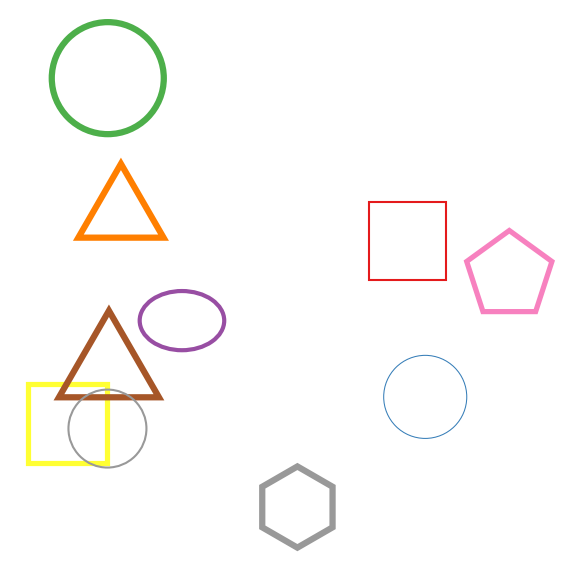[{"shape": "square", "thickness": 1, "radius": 0.34, "center": [0.706, 0.582]}, {"shape": "circle", "thickness": 0.5, "radius": 0.36, "center": [0.736, 0.312]}, {"shape": "circle", "thickness": 3, "radius": 0.48, "center": [0.187, 0.864]}, {"shape": "oval", "thickness": 2, "radius": 0.37, "center": [0.315, 0.444]}, {"shape": "triangle", "thickness": 3, "radius": 0.43, "center": [0.209, 0.63]}, {"shape": "square", "thickness": 2.5, "radius": 0.34, "center": [0.117, 0.266]}, {"shape": "triangle", "thickness": 3, "radius": 0.5, "center": [0.189, 0.361]}, {"shape": "pentagon", "thickness": 2.5, "radius": 0.39, "center": [0.882, 0.522]}, {"shape": "circle", "thickness": 1, "radius": 0.34, "center": [0.186, 0.257]}, {"shape": "hexagon", "thickness": 3, "radius": 0.35, "center": [0.515, 0.121]}]